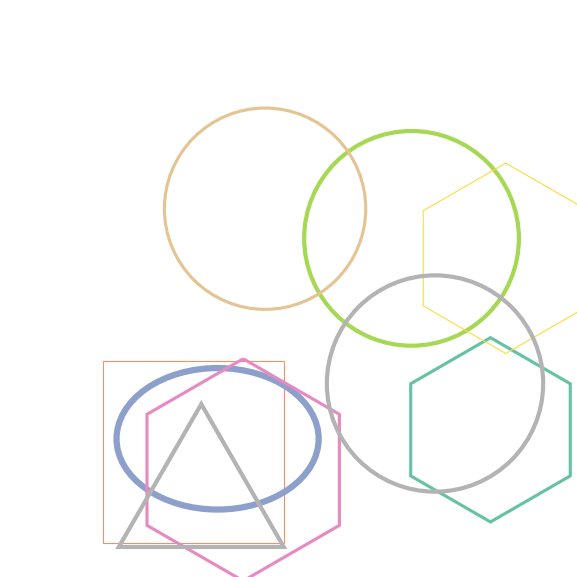[{"shape": "hexagon", "thickness": 1.5, "radius": 0.8, "center": [0.849, 0.255]}, {"shape": "square", "thickness": 0.5, "radius": 0.79, "center": [0.335, 0.216]}, {"shape": "oval", "thickness": 3, "radius": 0.87, "center": [0.377, 0.239]}, {"shape": "hexagon", "thickness": 1.5, "radius": 0.96, "center": [0.421, 0.186]}, {"shape": "circle", "thickness": 2, "radius": 0.93, "center": [0.713, 0.586]}, {"shape": "hexagon", "thickness": 0.5, "radius": 0.82, "center": [0.876, 0.552]}, {"shape": "circle", "thickness": 1.5, "radius": 0.87, "center": [0.459, 0.638]}, {"shape": "triangle", "thickness": 2, "radius": 0.82, "center": [0.349, 0.134]}, {"shape": "circle", "thickness": 2, "radius": 0.94, "center": [0.753, 0.335]}]